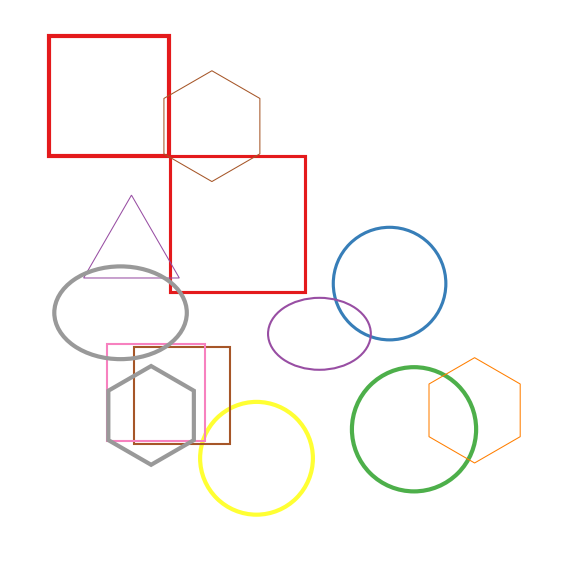[{"shape": "square", "thickness": 2, "radius": 0.52, "center": [0.188, 0.833]}, {"shape": "square", "thickness": 1.5, "radius": 0.59, "center": [0.411, 0.611]}, {"shape": "circle", "thickness": 1.5, "radius": 0.49, "center": [0.675, 0.508]}, {"shape": "circle", "thickness": 2, "radius": 0.54, "center": [0.717, 0.256]}, {"shape": "triangle", "thickness": 0.5, "radius": 0.48, "center": [0.228, 0.566]}, {"shape": "oval", "thickness": 1, "radius": 0.45, "center": [0.553, 0.421]}, {"shape": "hexagon", "thickness": 0.5, "radius": 0.46, "center": [0.822, 0.289]}, {"shape": "circle", "thickness": 2, "radius": 0.49, "center": [0.444, 0.206]}, {"shape": "hexagon", "thickness": 0.5, "radius": 0.48, "center": [0.367, 0.781]}, {"shape": "square", "thickness": 1, "radius": 0.42, "center": [0.315, 0.314]}, {"shape": "square", "thickness": 1, "radius": 0.42, "center": [0.27, 0.319]}, {"shape": "oval", "thickness": 2, "radius": 0.57, "center": [0.209, 0.458]}, {"shape": "hexagon", "thickness": 2, "radius": 0.43, "center": [0.262, 0.28]}]